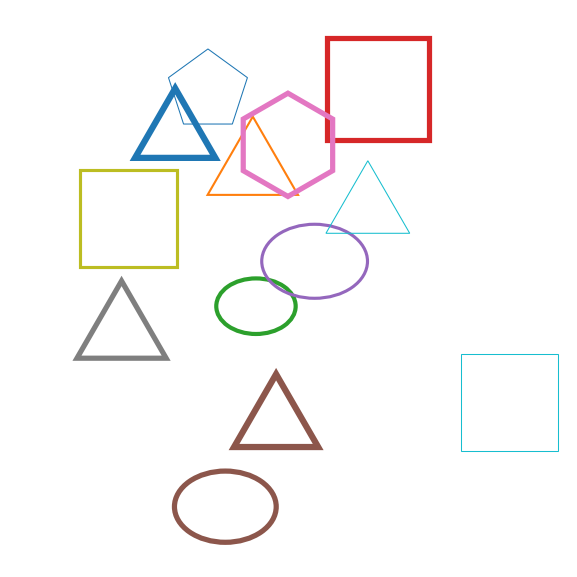[{"shape": "pentagon", "thickness": 0.5, "radius": 0.36, "center": [0.36, 0.842]}, {"shape": "triangle", "thickness": 3, "radius": 0.4, "center": [0.303, 0.766]}, {"shape": "triangle", "thickness": 1, "radius": 0.45, "center": [0.438, 0.707]}, {"shape": "oval", "thickness": 2, "radius": 0.34, "center": [0.443, 0.469]}, {"shape": "square", "thickness": 2.5, "radius": 0.44, "center": [0.655, 0.845]}, {"shape": "oval", "thickness": 1.5, "radius": 0.46, "center": [0.545, 0.547]}, {"shape": "oval", "thickness": 2.5, "radius": 0.44, "center": [0.39, 0.122]}, {"shape": "triangle", "thickness": 3, "radius": 0.42, "center": [0.478, 0.267]}, {"shape": "hexagon", "thickness": 2.5, "radius": 0.45, "center": [0.499, 0.748]}, {"shape": "triangle", "thickness": 2.5, "radius": 0.45, "center": [0.21, 0.423]}, {"shape": "square", "thickness": 1.5, "radius": 0.42, "center": [0.223, 0.621]}, {"shape": "square", "thickness": 0.5, "radius": 0.42, "center": [0.882, 0.302]}, {"shape": "triangle", "thickness": 0.5, "radius": 0.42, "center": [0.637, 0.637]}]